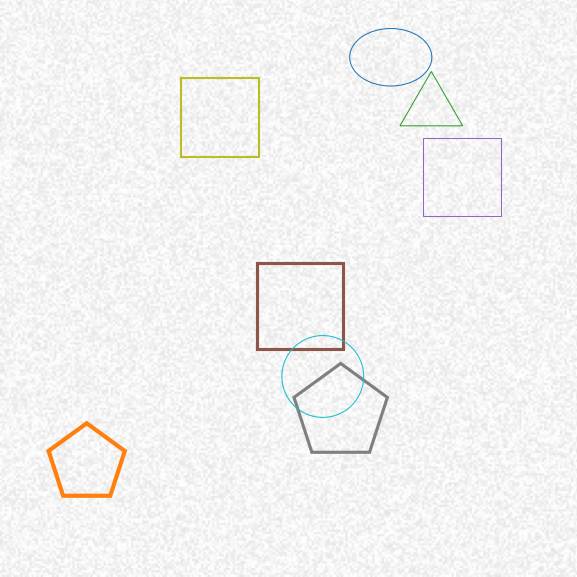[{"shape": "oval", "thickness": 0.5, "radius": 0.36, "center": [0.677, 0.9]}, {"shape": "pentagon", "thickness": 2, "radius": 0.35, "center": [0.15, 0.197]}, {"shape": "triangle", "thickness": 0.5, "radius": 0.31, "center": [0.747, 0.813]}, {"shape": "square", "thickness": 0.5, "radius": 0.34, "center": [0.8, 0.693]}, {"shape": "square", "thickness": 1.5, "radius": 0.37, "center": [0.52, 0.47]}, {"shape": "pentagon", "thickness": 1.5, "radius": 0.43, "center": [0.59, 0.285]}, {"shape": "square", "thickness": 1, "radius": 0.34, "center": [0.38, 0.796]}, {"shape": "circle", "thickness": 0.5, "radius": 0.35, "center": [0.559, 0.347]}]